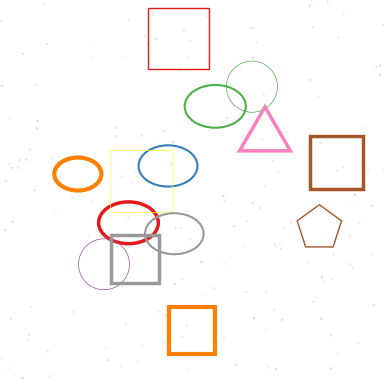[{"shape": "square", "thickness": 1, "radius": 0.4, "center": [0.462, 0.899]}, {"shape": "oval", "thickness": 2.5, "radius": 0.39, "center": [0.334, 0.421]}, {"shape": "oval", "thickness": 1.5, "radius": 0.38, "center": [0.436, 0.569]}, {"shape": "oval", "thickness": 1.5, "radius": 0.4, "center": [0.559, 0.724]}, {"shape": "circle", "thickness": 0.5, "radius": 0.33, "center": [0.654, 0.775]}, {"shape": "circle", "thickness": 0.5, "radius": 0.33, "center": [0.27, 0.314]}, {"shape": "oval", "thickness": 3, "radius": 0.31, "center": [0.202, 0.548]}, {"shape": "square", "thickness": 3, "radius": 0.3, "center": [0.499, 0.141]}, {"shape": "square", "thickness": 0.5, "radius": 0.4, "center": [0.366, 0.529]}, {"shape": "pentagon", "thickness": 1, "radius": 0.3, "center": [0.83, 0.408]}, {"shape": "square", "thickness": 2.5, "radius": 0.35, "center": [0.873, 0.578]}, {"shape": "triangle", "thickness": 2.5, "radius": 0.38, "center": [0.688, 0.646]}, {"shape": "oval", "thickness": 1.5, "radius": 0.38, "center": [0.453, 0.393]}, {"shape": "square", "thickness": 2.5, "radius": 0.31, "center": [0.351, 0.328]}]